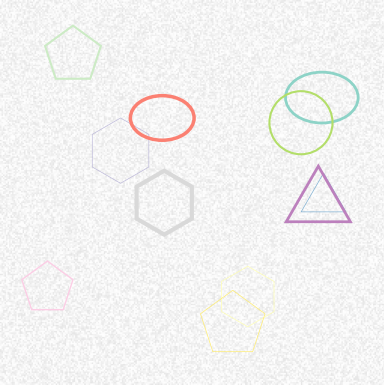[{"shape": "oval", "thickness": 2, "radius": 0.47, "center": [0.836, 0.747]}, {"shape": "hexagon", "thickness": 0.5, "radius": 0.39, "center": [0.644, 0.23]}, {"shape": "hexagon", "thickness": 0.5, "radius": 0.42, "center": [0.313, 0.609]}, {"shape": "oval", "thickness": 2.5, "radius": 0.41, "center": [0.421, 0.694]}, {"shape": "triangle", "thickness": 0.5, "radius": 0.34, "center": [0.84, 0.483]}, {"shape": "circle", "thickness": 1.5, "radius": 0.41, "center": [0.782, 0.681]}, {"shape": "pentagon", "thickness": 1, "radius": 0.35, "center": [0.123, 0.252]}, {"shape": "hexagon", "thickness": 3, "radius": 0.41, "center": [0.427, 0.474]}, {"shape": "triangle", "thickness": 2, "radius": 0.48, "center": [0.827, 0.472]}, {"shape": "pentagon", "thickness": 1.5, "radius": 0.38, "center": [0.19, 0.857]}, {"shape": "pentagon", "thickness": 0.5, "radius": 0.44, "center": [0.605, 0.158]}]